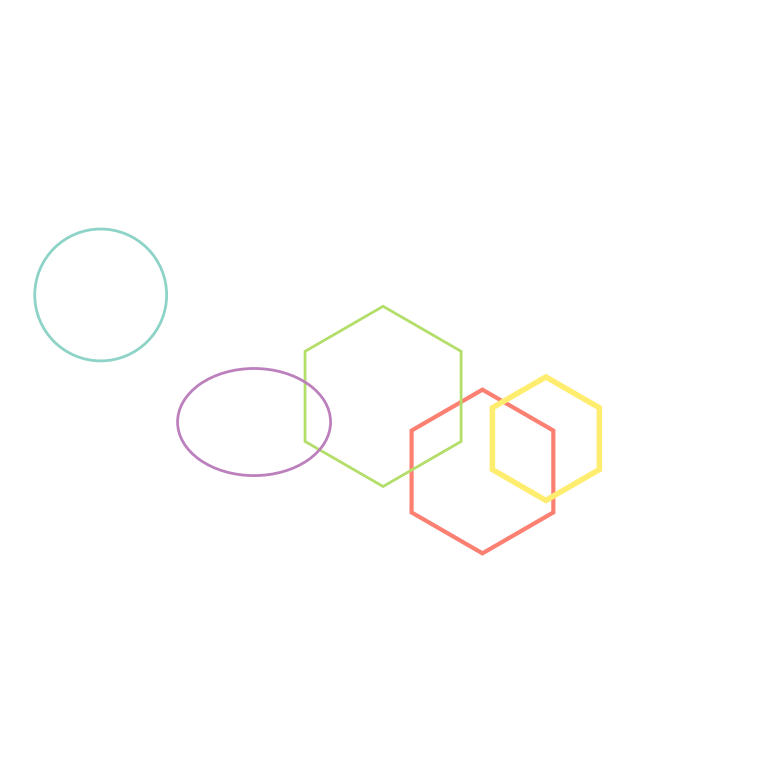[{"shape": "circle", "thickness": 1, "radius": 0.43, "center": [0.131, 0.617]}, {"shape": "hexagon", "thickness": 1.5, "radius": 0.53, "center": [0.627, 0.388]}, {"shape": "hexagon", "thickness": 1, "radius": 0.59, "center": [0.498, 0.485]}, {"shape": "oval", "thickness": 1, "radius": 0.5, "center": [0.33, 0.452]}, {"shape": "hexagon", "thickness": 2, "radius": 0.4, "center": [0.709, 0.43]}]